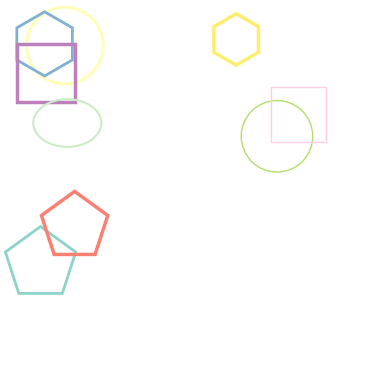[{"shape": "pentagon", "thickness": 2, "radius": 0.48, "center": [0.105, 0.316]}, {"shape": "circle", "thickness": 2, "radius": 0.5, "center": [0.168, 0.882]}, {"shape": "pentagon", "thickness": 2.5, "radius": 0.45, "center": [0.194, 0.412]}, {"shape": "hexagon", "thickness": 2, "radius": 0.42, "center": [0.116, 0.886]}, {"shape": "circle", "thickness": 1, "radius": 0.46, "center": [0.719, 0.646]}, {"shape": "square", "thickness": 1, "radius": 0.36, "center": [0.776, 0.702]}, {"shape": "square", "thickness": 2.5, "radius": 0.38, "center": [0.119, 0.81]}, {"shape": "oval", "thickness": 1.5, "radius": 0.44, "center": [0.175, 0.68]}, {"shape": "hexagon", "thickness": 2.5, "radius": 0.33, "center": [0.613, 0.898]}]